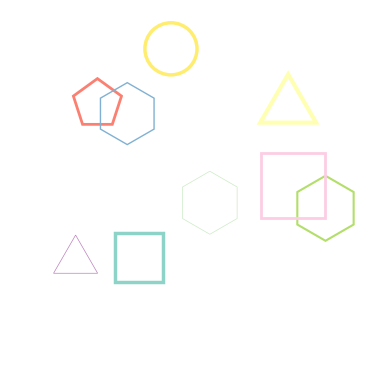[{"shape": "square", "thickness": 2.5, "radius": 0.32, "center": [0.361, 0.331]}, {"shape": "triangle", "thickness": 3, "radius": 0.42, "center": [0.748, 0.723]}, {"shape": "pentagon", "thickness": 2, "radius": 0.33, "center": [0.253, 0.73]}, {"shape": "hexagon", "thickness": 1, "radius": 0.4, "center": [0.331, 0.705]}, {"shape": "hexagon", "thickness": 1.5, "radius": 0.42, "center": [0.845, 0.459]}, {"shape": "square", "thickness": 2, "radius": 0.42, "center": [0.762, 0.518]}, {"shape": "triangle", "thickness": 0.5, "radius": 0.33, "center": [0.196, 0.323]}, {"shape": "hexagon", "thickness": 0.5, "radius": 0.41, "center": [0.545, 0.473]}, {"shape": "circle", "thickness": 2.5, "radius": 0.34, "center": [0.444, 0.873]}]